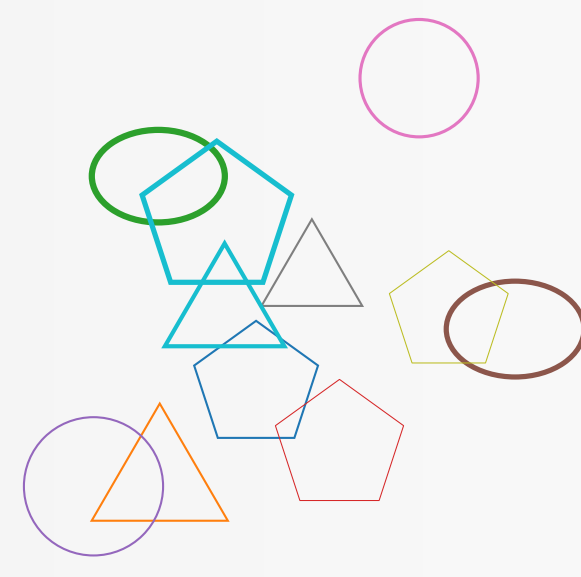[{"shape": "pentagon", "thickness": 1, "radius": 0.56, "center": [0.441, 0.332]}, {"shape": "triangle", "thickness": 1, "radius": 0.68, "center": [0.275, 0.165]}, {"shape": "oval", "thickness": 3, "radius": 0.57, "center": [0.272, 0.694]}, {"shape": "pentagon", "thickness": 0.5, "radius": 0.58, "center": [0.584, 0.226]}, {"shape": "circle", "thickness": 1, "radius": 0.6, "center": [0.161, 0.157]}, {"shape": "oval", "thickness": 2.5, "radius": 0.59, "center": [0.886, 0.429]}, {"shape": "circle", "thickness": 1.5, "radius": 0.51, "center": [0.721, 0.864]}, {"shape": "triangle", "thickness": 1, "radius": 0.5, "center": [0.537, 0.519]}, {"shape": "pentagon", "thickness": 0.5, "radius": 0.54, "center": [0.772, 0.458]}, {"shape": "pentagon", "thickness": 2.5, "radius": 0.68, "center": [0.373, 0.62]}, {"shape": "triangle", "thickness": 2, "radius": 0.59, "center": [0.386, 0.459]}]